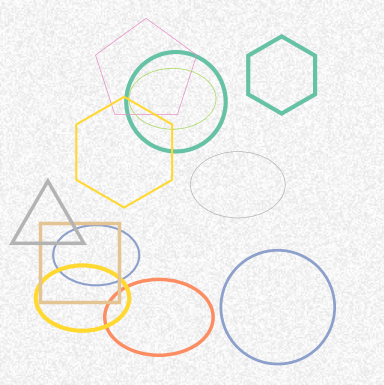[{"shape": "circle", "thickness": 3, "radius": 0.65, "center": [0.457, 0.736]}, {"shape": "hexagon", "thickness": 3, "radius": 0.5, "center": [0.732, 0.805]}, {"shape": "oval", "thickness": 2.5, "radius": 0.7, "center": [0.413, 0.176]}, {"shape": "circle", "thickness": 2, "radius": 0.74, "center": [0.722, 0.202]}, {"shape": "oval", "thickness": 1.5, "radius": 0.56, "center": [0.25, 0.337]}, {"shape": "pentagon", "thickness": 0.5, "radius": 0.69, "center": [0.379, 0.814]}, {"shape": "oval", "thickness": 0.5, "radius": 0.56, "center": [0.448, 0.743]}, {"shape": "hexagon", "thickness": 1.5, "radius": 0.72, "center": [0.323, 0.605]}, {"shape": "oval", "thickness": 3, "radius": 0.61, "center": [0.214, 0.226]}, {"shape": "square", "thickness": 2.5, "radius": 0.51, "center": [0.207, 0.317]}, {"shape": "triangle", "thickness": 2.5, "radius": 0.54, "center": [0.124, 0.422]}, {"shape": "oval", "thickness": 0.5, "radius": 0.62, "center": [0.618, 0.52]}]